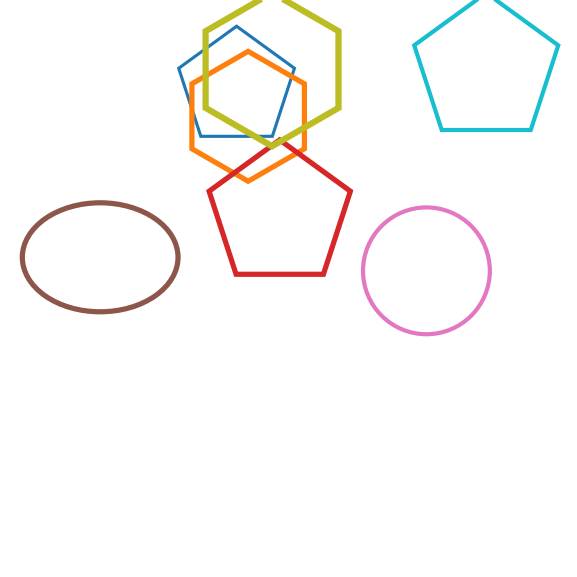[{"shape": "pentagon", "thickness": 1.5, "radius": 0.53, "center": [0.41, 0.848]}, {"shape": "hexagon", "thickness": 2.5, "radius": 0.56, "center": [0.43, 0.798]}, {"shape": "pentagon", "thickness": 2.5, "radius": 0.64, "center": [0.484, 0.628]}, {"shape": "oval", "thickness": 2.5, "radius": 0.67, "center": [0.173, 0.554]}, {"shape": "circle", "thickness": 2, "radius": 0.55, "center": [0.738, 0.53]}, {"shape": "hexagon", "thickness": 3, "radius": 0.66, "center": [0.471, 0.879]}, {"shape": "pentagon", "thickness": 2, "radius": 0.66, "center": [0.842, 0.88]}]